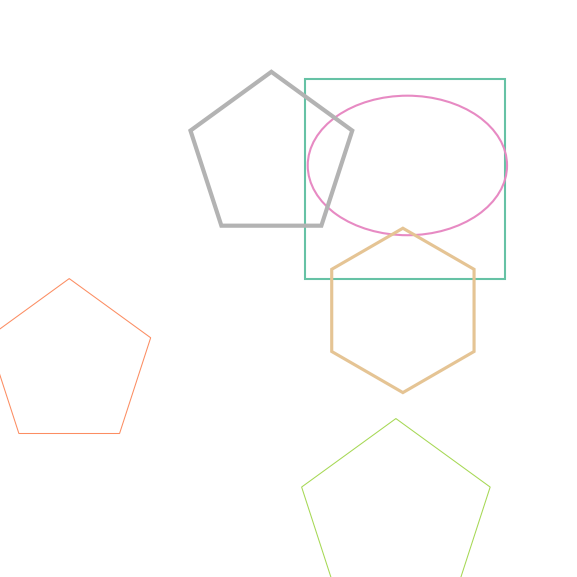[{"shape": "square", "thickness": 1, "radius": 0.87, "center": [0.701, 0.689]}, {"shape": "pentagon", "thickness": 0.5, "radius": 0.74, "center": [0.12, 0.368]}, {"shape": "oval", "thickness": 1, "radius": 0.86, "center": [0.705, 0.713]}, {"shape": "pentagon", "thickness": 0.5, "radius": 0.86, "center": [0.686, 0.103]}, {"shape": "hexagon", "thickness": 1.5, "radius": 0.71, "center": [0.698, 0.462]}, {"shape": "pentagon", "thickness": 2, "radius": 0.74, "center": [0.47, 0.727]}]